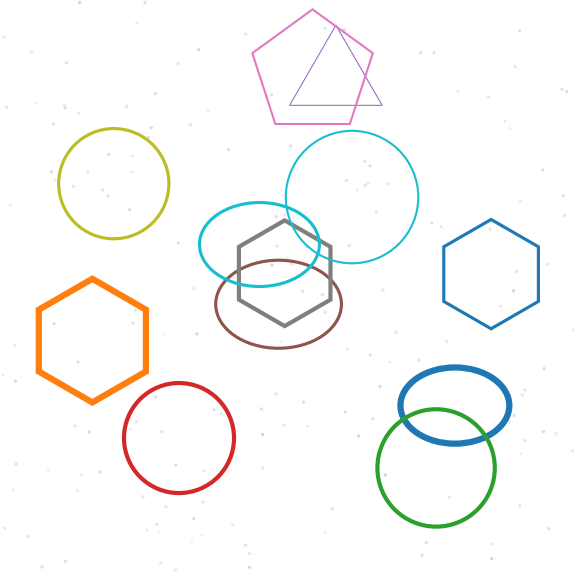[{"shape": "oval", "thickness": 3, "radius": 0.47, "center": [0.788, 0.297]}, {"shape": "hexagon", "thickness": 1.5, "radius": 0.47, "center": [0.85, 0.524]}, {"shape": "hexagon", "thickness": 3, "radius": 0.54, "center": [0.16, 0.409]}, {"shape": "circle", "thickness": 2, "radius": 0.51, "center": [0.755, 0.189]}, {"shape": "circle", "thickness": 2, "radius": 0.48, "center": [0.31, 0.241]}, {"shape": "triangle", "thickness": 0.5, "radius": 0.46, "center": [0.582, 0.863]}, {"shape": "oval", "thickness": 1.5, "radius": 0.54, "center": [0.482, 0.472]}, {"shape": "pentagon", "thickness": 1, "radius": 0.55, "center": [0.541, 0.873]}, {"shape": "hexagon", "thickness": 2, "radius": 0.46, "center": [0.493, 0.526]}, {"shape": "circle", "thickness": 1.5, "radius": 0.48, "center": [0.197, 0.681]}, {"shape": "circle", "thickness": 1, "radius": 0.57, "center": [0.61, 0.658]}, {"shape": "oval", "thickness": 1.5, "radius": 0.52, "center": [0.449, 0.576]}]